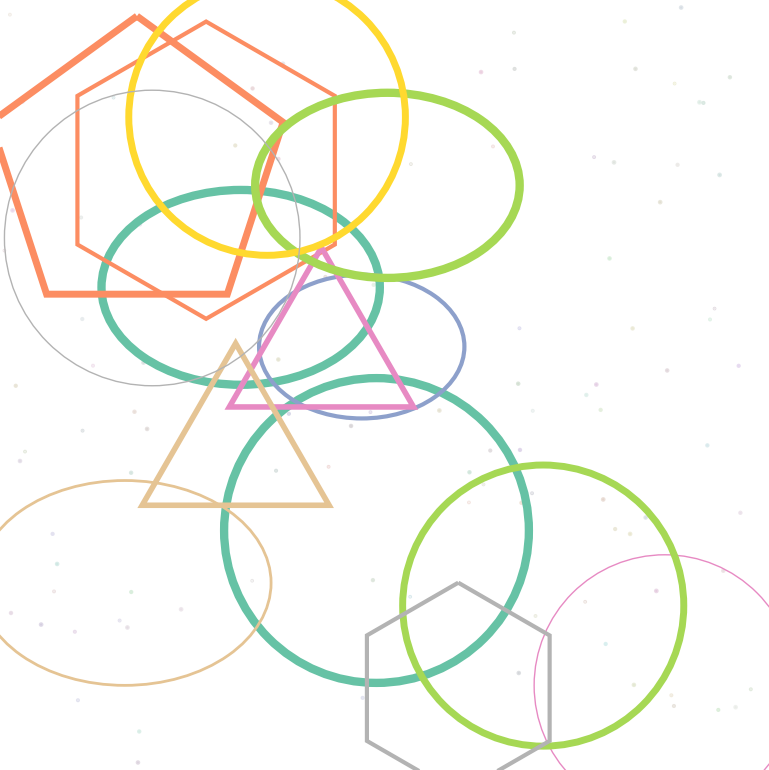[{"shape": "oval", "thickness": 3, "radius": 0.9, "center": [0.313, 0.627]}, {"shape": "circle", "thickness": 3, "radius": 0.99, "center": [0.489, 0.311]}, {"shape": "pentagon", "thickness": 2.5, "radius": 1.0, "center": [0.178, 0.779]}, {"shape": "hexagon", "thickness": 1.5, "radius": 0.97, "center": [0.268, 0.779]}, {"shape": "oval", "thickness": 1.5, "radius": 0.67, "center": [0.47, 0.55]}, {"shape": "triangle", "thickness": 2, "radius": 0.69, "center": [0.417, 0.541]}, {"shape": "circle", "thickness": 0.5, "radius": 0.85, "center": [0.863, 0.11]}, {"shape": "circle", "thickness": 2.5, "radius": 0.91, "center": [0.705, 0.214]}, {"shape": "oval", "thickness": 3, "radius": 0.86, "center": [0.503, 0.759]}, {"shape": "circle", "thickness": 2.5, "radius": 0.9, "center": [0.347, 0.848]}, {"shape": "oval", "thickness": 1, "radius": 0.95, "center": [0.162, 0.243]}, {"shape": "triangle", "thickness": 2, "radius": 0.7, "center": [0.306, 0.414]}, {"shape": "circle", "thickness": 0.5, "radius": 0.96, "center": [0.198, 0.691]}, {"shape": "hexagon", "thickness": 1.5, "radius": 0.69, "center": [0.595, 0.106]}]